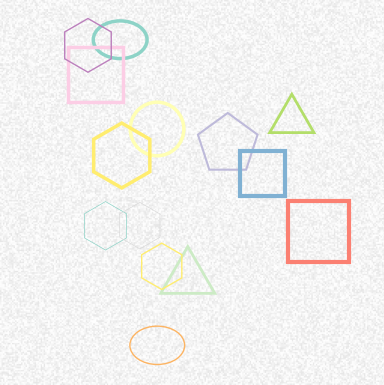[{"shape": "oval", "thickness": 2.5, "radius": 0.35, "center": [0.312, 0.897]}, {"shape": "hexagon", "thickness": 0.5, "radius": 0.31, "center": [0.274, 0.414]}, {"shape": "circle", "thickness": 2.5, "radius": 0.35, "center": [0.408, 0.665]}, {"shape": "pentagon", "thickness": 1.5, "radius": 0.41, "center": [0.592, 0.625]}, {"shape": "square", "thickness": 3, "radius": 0.4, "center": [0.828, 0.399]}, {"shape": "square", "thickness": 3, "radius": 0.29, "center": [0.682, 0.549]}, {"shape": "oval", "thickness": 1, "radius": 0.36, "center": [0.408, 0.103]}, {"shape": "triangle", "thickness": 2, "radius": 0.33, "center": [0.758, 0.689]}, {"shape": "square", "thickness": 2.5, "radius": 0.36, "center": [0.248, 0.808]}, {"shape": "hexagon", "thickness": 0.5, "radius": 0.3, "center": [0.363, 0.414]}, {"shape": "hexagon", "thickness": 1, "radius": 0.35, "center": [0.229, 0.882]}, {"shape": "triangle", "thickness": 2, "radius": 0.41, "center": [0.488, 0.279]}, {"shape": "hexagon", "thickness": 2.5, "radius": 0.42, "center": [0.316, 0.596]}, {"shape": "hexagon", "thickness": 1, "radius": 0.3, "center": [0.42, 0.308]}]